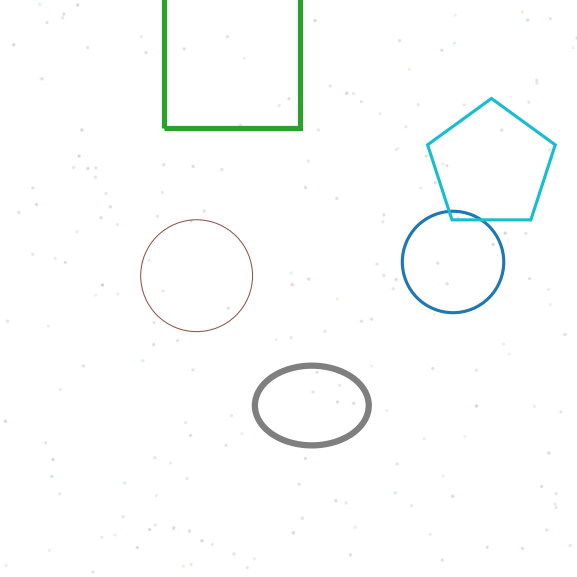[{"shape": "circle", "thickness": 1.5, "radius": 0.44, "center": [0.784, 0.545]}, {"shape": "square", "thickness": 2.5, "radius": 0.59, "center": [0.401, 0.895]}, {"shape": "circle", "thickness": 0.5, "radius": 0.48, "center": [0.34, 0.522]}, {"shape": "oval", "thickness": 3, "radius": 0.49, "center": [0.54, 0.297]}, {"shape": "pentagon", "thickness": 1.5, "radius": 0.58, "center": [0.851, 0.712]}]